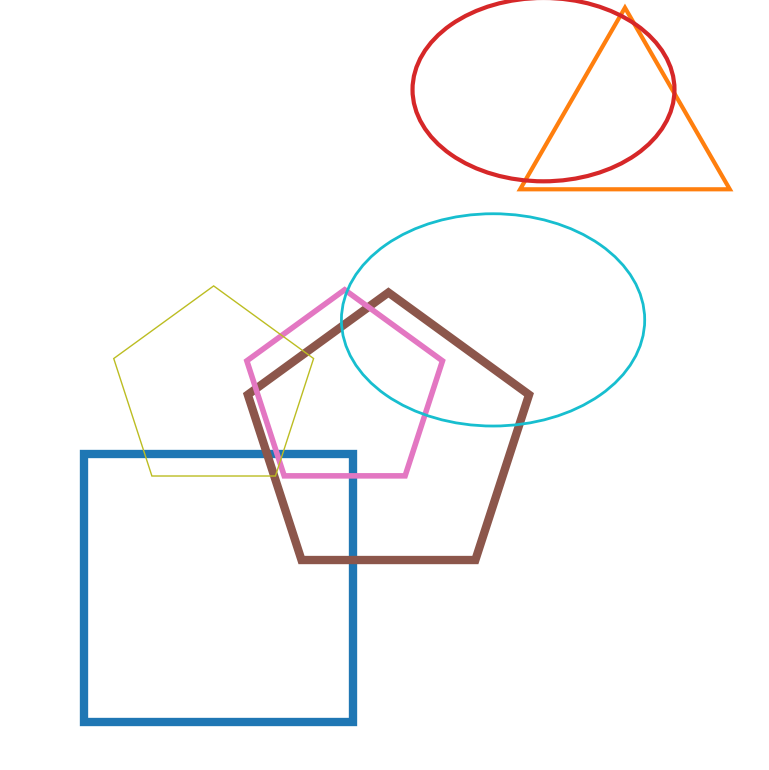[{"shape": "square", "thickness": 3, "radius": 0.87, "center": [0.284, 0.236]}, {"shape": "triangle", "thickness": 1.5, "radius": 0.79, "center": [0.812, 0.833]}, {"shape": "oval", "thickness": 1.5, "radius": 0.85, "center": [0.706, 0.884]}, {"shape": "pentagon", "thickness": 3, "radius": 0.96, "center": [0.504, 0.428]}, {"shape": "pentagon", "thickness": 2, "radius": 0.67, "center": [0.448, 0.49]}, {"shape": "pentagon", "thickness": 0.5, "radius": 0.68, "center": [0.277, 0.492]}, {"shape": "oval", "thickness": 1, "radius": 0.98, "center": [0.64, 0.585]}]